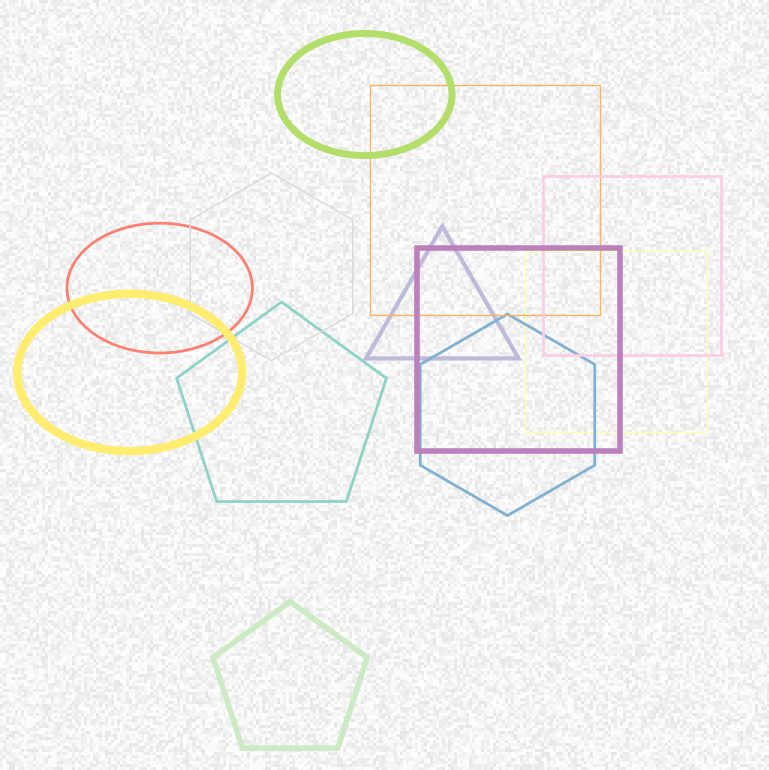[{"shape": "pentagon", "thickness": 1, "radius": 0.72, "center": [0.366, 0.465]}, {"shape": "square", "thickness": 0.5, "radius": 0.59, "center": [0.8, 0.557]}, {"shape": "triangle", "thickness": 1.5, "radius": 0.57, "center": [0.574, 0.592]}, {"shape": "oval", "thickness": 1, "radius": 0.6, "center": [0.207, 0.626]}, {"shape": "hexagon", "thickness": 1, "radius": 0.65, "center": [0.659, 0.461]}, {"shape": "square", "thickness": 0.5, "radius": 0.75, "center": [0.63, 0.74]}, {"shape": "oval", "thickness": 2.5, "radius": 0.57, "center": [0.474, 0.877]}, {"shape": "square", "thickness": 1, "radius": 0.58, "center": [0.821, 0.655]}, {"shape": "hexagon", "thickness": 0.5, "radius": 0.61, "center": [0.353, 0.653]}, {"shape": "square", "thickness": 2, "radius": 0.66, "center": [0.673, 0.547]}, {"shape": "pentagon", "thickness": 2, "radius": 0.53, "center": [0.377, 0.114]}, {"shape": "oval", "thickness": 3, "radius": 0.73, "center": [0.168, 0.516]}]